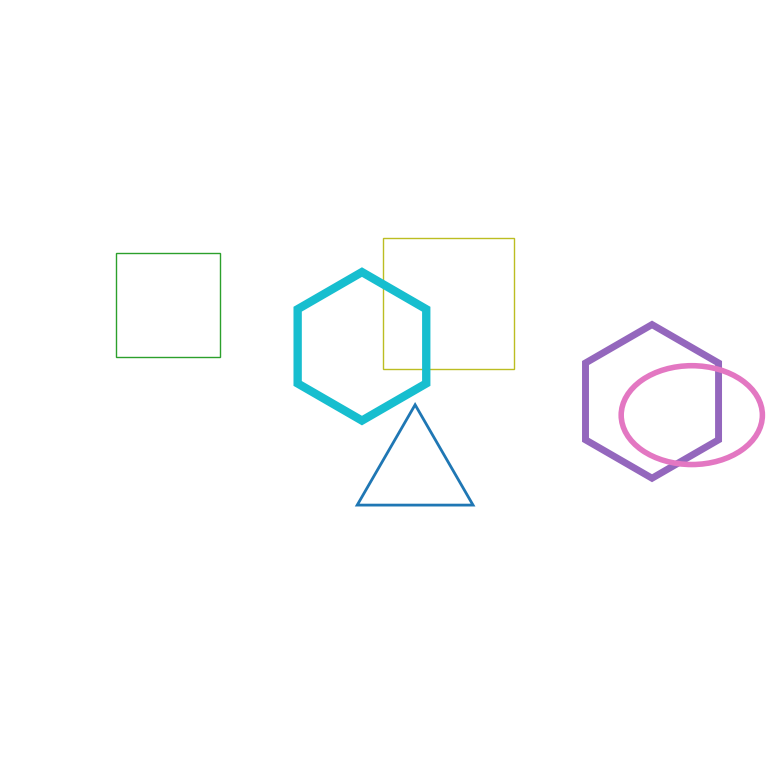[{"shape": "triangle", "thickness": 1, "radius": 0.43, "center": [0.539, 0.387]}, {"shape": "square", "thickness": 0.5, "radius": 0.34, "center": [0.218, 0.603]}, {"shape": "hexagon", "thickness": 2.5, "radius": 0.5, "center": [0.847, 0.479]}, {"shape": "oval", "thickness": 2, "radius": 0.46, "center": [0.898, 0.461]}, {"shape": "square", "thickness": 0.5, "radius": 0.43, "center": [0.583, 0.606]}, {"shape": "hexagon", "thickness": 3, "radius": 0.48, "center": [0.47, 0.55]}]